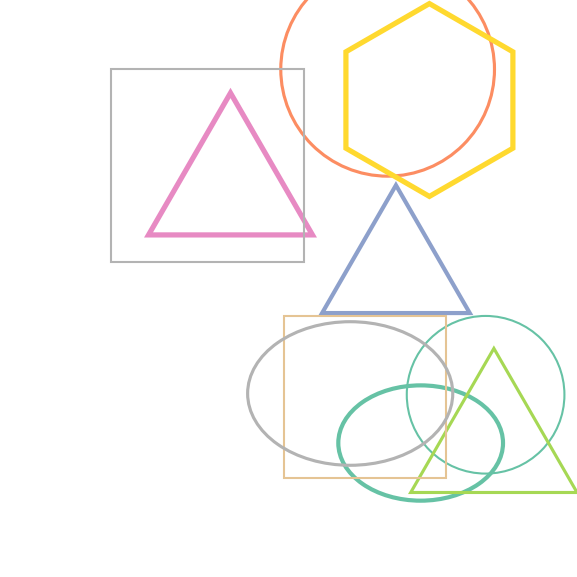[{"shape": "circle", "thickness": 1, "radius": 0.68, "center": [0.841, 0.316]}, {"shape": "oval", "thickness": 2, "radius": 0.71, "center": [0.728, 0.232]}, {"shape": "circle", "thickness": 1.5, "radius": 0.93, "center": [0.671, 0.879]}, {"shape": "triangle", "thickness": 2, "radius": 0.74, "center": [0.686, 0.531]}, {"shape": "triangle", "thickness": 2.5, "radius": 0.82, "center": [0.399, 0.674]}, {"shape": "triangle", "thickness": 1.5, "radius": 0.83, "center": [0.855, 0.229]}, {"shape": "hexagon", "thickness": 2.5, "radius": 0.83, "center": [0.744, 0.826]}, {"shape": "square", "thickness": 1, "radius": 0.7, "center": [0.632, 0.312]}, {"shape": "square", "thickness": 1, "radius": 0.84, "center": [0.36, 0.713]}, {"shape": "oval", "thickness": 1.5, "radius": 0.89, "center": [0.606, 0.318]}]